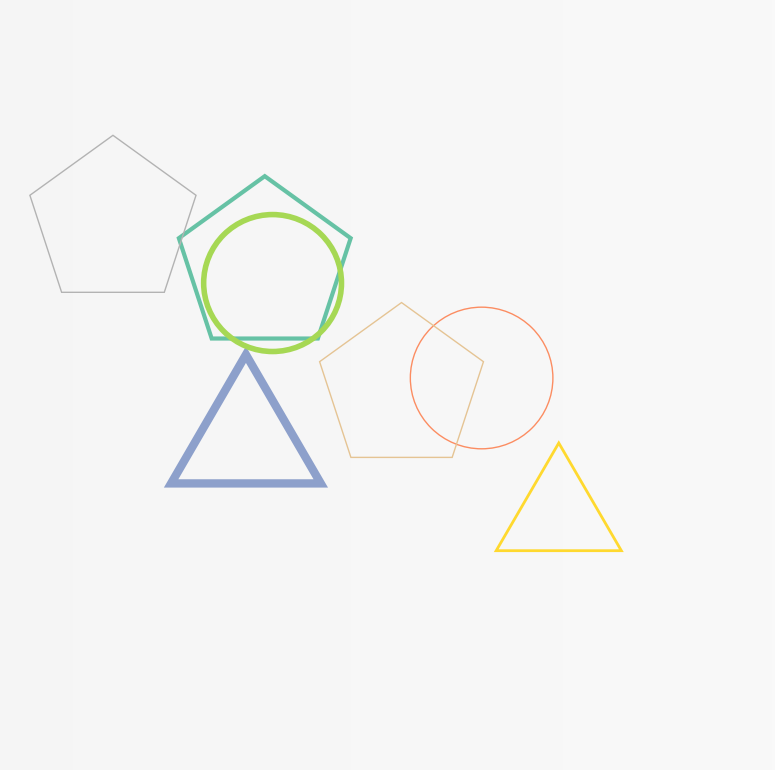[{"shape": "pentagon", "thickness": 1.5, "radius": 0.58, "center": [0.342, 0.655]}, {"shape": "circle", "thickness": 0.5, "radius": 0.46, "center": [0.621, 0.509]}, {"shape": "triangle", "thickness": 3, "radius": 0.56, "center": [0.317, 0.428]}, {"shape": "circle", "thickness": 2, "radius": 0.44, "center": [0.352, 0.632]}, {"shape": "triangle", "thickness": 1, "radius": 0.47, "center": [0.721, 0.331]}, {"shape": "pentagon", "thickness": 0.5, "radius": 0.56, "center": [0.518, 0.496]}, {"shape": "pentagon", "thickness": 0.5, "radius": 0.56, "center": [0.146, 0.712]}]